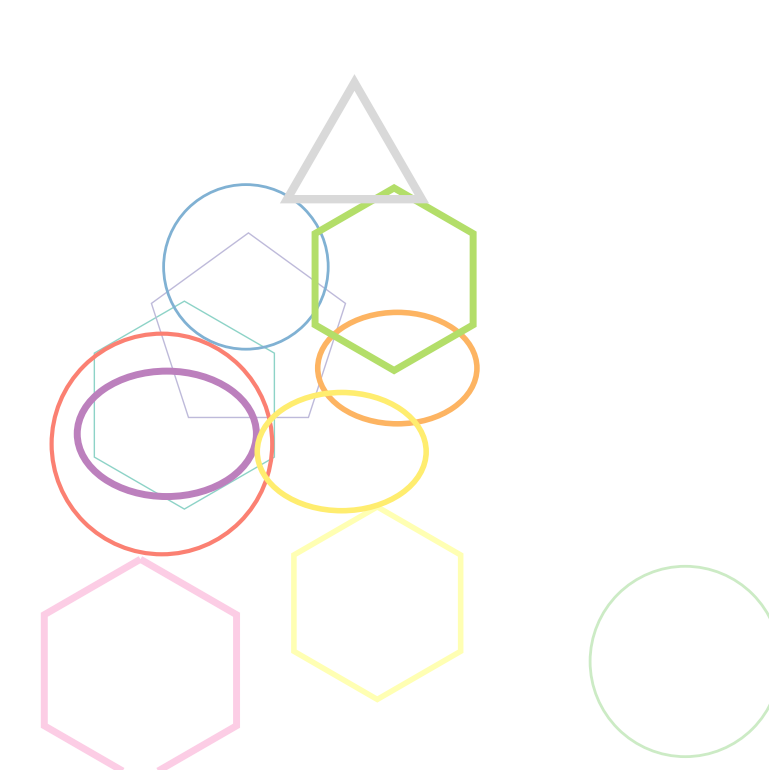[{"shape": "hexagon", "thickness": 0.5, "radius": 0.67, "center": [0.239, 0.474]}, {"shape": "hexagon", "thickness": 2, "radius": 0.63, "center": [0.49, 0.217]}, {"shape": "pentagon", "thickness": 0.5, "radius": 0.66, "center": [0.323, 0.565]}, {"shape": "circle", "thickness": 1.5, "radius": 0.72, "center": [0.21, 0.423]}, {"shape": "circle", "thickness": 1, "radius": 0.53, "center": [0.319, 0.653]}, {"shape": "oval", "thickness": 2, "radius": 0.52, "center": [0.516, 0.522]}, {"shape": "hexagon", "thickness": 2.5, "radius": 0.59, "center": [0.512, 0.637]}, {"shape": "hexagon", "thickness": 2.5, "radius": 0.72, "center": [0.182, 0.13]}, {"shape": "triangle", "thickness": 3, "radius": 0.51, "center": [0.46, 0.792]}, {"shape": "oval", "thickness": 2.5, "radius": 0.58, "center": [0.217, 0.437]}, {"shape": "circle", "thickness": 1, "radius": 0.62, "center": [0.89, 0.141]}, {"shape": "oval", "thickness": 2, "radius": 0.55, "center": [0.444, 0.414]}]